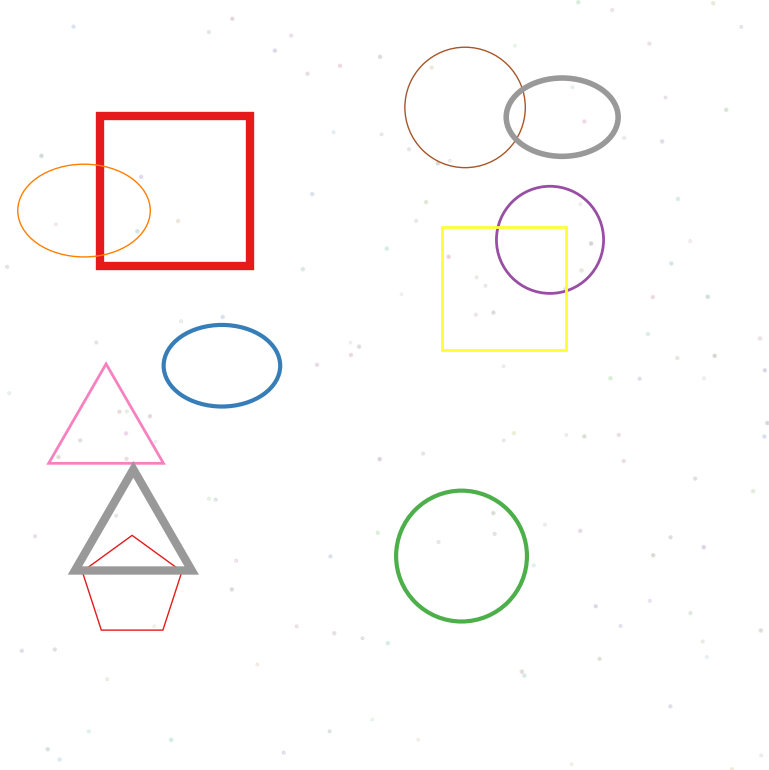[{"shape": "pentagon", "thickness": 0.5, "radius": 0.34, "center": [0.172, 0.237]}, {"shape": "square", "thickness": 3, "radius": 0.49, "center": [0.227, 0.752]}, {"shape": "oval", "thickness": 1.5, "radius": 0.38, "center": [0.288, 0.525]}, {"shape": "circle", "thickness": 1.5, "radius": 0.42, "center": [0.599, 0.278]}, {"shape": "circle", "thickness": 1, "radius": 0.35, "center": [0.714, 0.689]}, {"shape": "oval", "thickness": 0.5, "radius": 0.43, "center": [0.109, 0.727]}, {"shape": "square", "thickness": 1, "radius": 0.4, "center": [0.654, 0.625]}, {"shape": "circle", "thickness": 0.5, "radius": 0.39, "center": [0.604, 0.86]}, {"shape": "triangle", "thickness": 1, "radius": 0.43, "center": [0.138, 0.441]}, {"shape": "oval", "thickness": 2, "radius": 0.36, "center": [0.73, 0.848]}, {"shape": "triangle", "thickness": 3, "radius": 0.44, "center": [0.173, 0.303]}]